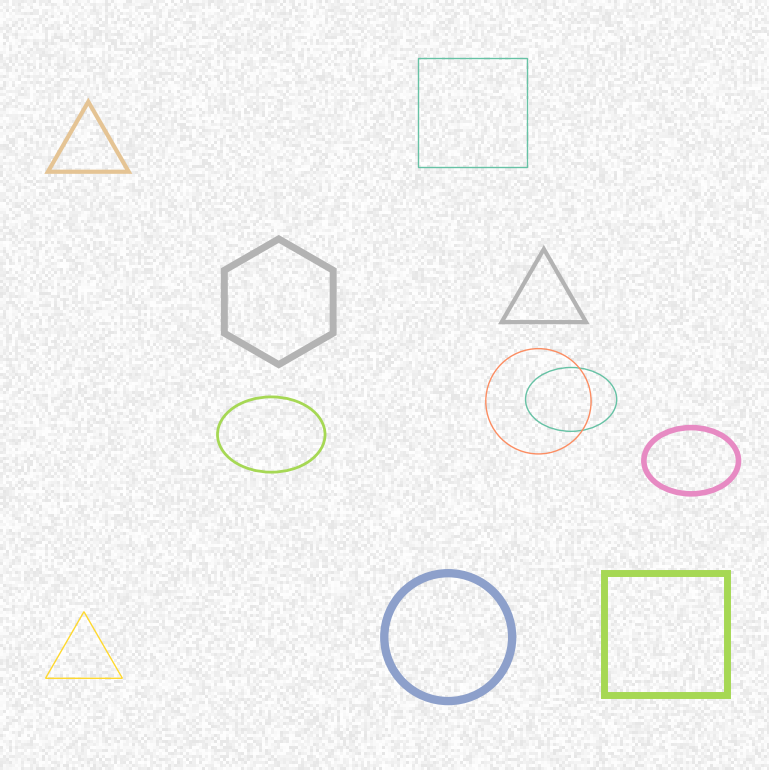[{"shape": "square", "thickness": 0.5, "radius": 0.35, "center": [0.614, 0.854]}, {"shape": "oval", "thickness": 0.5, "radius": 0.3, "center": [0.742, 0.481]}, {"shape": "circle", "thickness": 0.5, "radius": 0.34, "center": [0.699, 0.479]}, {"shape": "circle", "thickness": 3, "radius": 0.42, "center": [0.582, 0.173]}, {"shape": "oval", "thickness": 2, "radius": 0.31, "center": [0.898, 0.402]}, {"shape": "oval", "thickness": 1, "radius": 0.35, "center": [0.352, 0.436]}, {"shape": "square", "thickness": 2.5, "radius": 0.4, "center": [0.865, 0.177]}, {"shape": "triangle", "thickness": 0.5, "radius": 0.29, "center": [0.109, 0.148]}, {"shape": "triangle", "thickness": 1.5, "radius": 0.3, "center": [0.115, 0.807]}, {"shape": "hexagon", "thickness": 2.5, "radius": 0.41, "center": [0.362, 0.608]}, {"shape": "triangle", "thickness": 1.5, "radius": 0.32, "center": [0.706, 0.613]}]